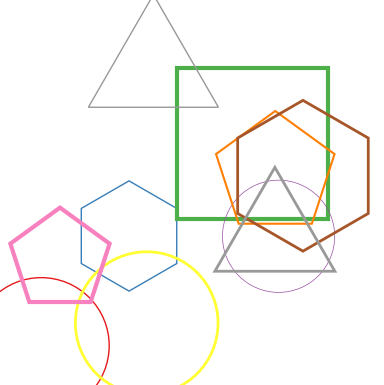[{"shape": "circle", "thickness": 1, "radius": 0.88, "center": [0.107, 0.102]}, {"shape": "hexagon", "thickness": 1, "radius": 0.72, "center": [0.335, 0.387]}, {"shape": "square", "thickness": 3, "radius": 0.98, "center": [0.656, 0.627]}, {"shape": "circle", "thickness": 0.5, "radius": 0.73, "center": [0.724, 0.386]}, {"shape": "pentagon", "thickness": 1.5, "radius": 0.81, "center": [0.715, 0.55]}, {"shape": "circle", "thickness": 2, "radius": 0.93, "center": [0.381, 0.161]}, {"shape": "hexagon", "thickness": 2, "radius": 0.98, "center": [0.787, 0.543]}, {"shape": "pentagon", "thickness": 3, "radius": 0.68, "center": [0.156, 0.325]}, {"shape": "triangle", "thickness": 1, "radius": 0.98, "center": [0.398, 0.819]}, {"shape": "triangle", "thickness": 2, "radius": 0.9, "center": [0.714, 0.385]}]